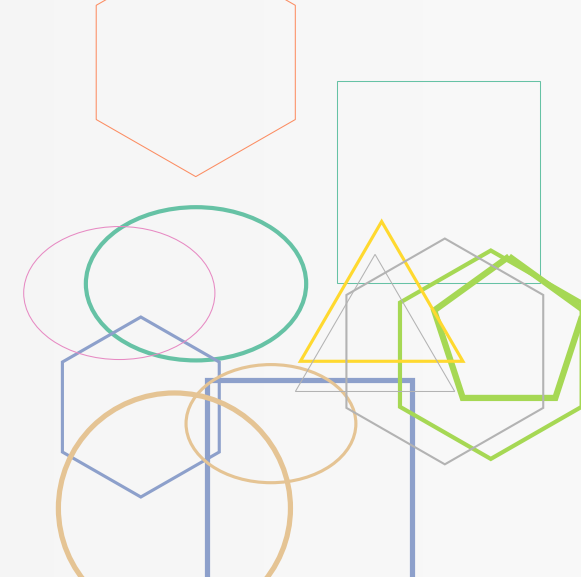[{"shape": "square", "thickness": 0.5, "radius": 0.87, "center": [0.754, 0.684]}, {"shape": "oval", "thickness": 2, "radius": 0.95, "center": [0.337, 0.508]}, {"shape": "hexagon", "thickness": 0.5, "radius": 0.99, "center": [0.337, 0.891]}, {"shape": "hexagon", "thickness": 1.5, "radius": 0.78, "center": [0.242, 0.294]}, {"shape": "square", "thickness": 2.5, "radius": 0.88, "center": [0.533, 0.165]}, {"shape": "oval", "thickness": 0.5, "radius": 0.82, "center": [0.205, 0.492]}, {"shape": "hexagon", "thickness": 2, "radius": 0.9, "center": [0.844, 0.385]}, {"shape": "pentagon", "thickness": 3, "radius": 0.68, "center": [0.876, 0.42]}, {"shape": "triangle", "thickness": 1.5, "radius": 0.81, "center": [0.657, 0.454]}, {"shape": "circle", "thickness": 2.5, "radius": 1.0, "center": [0.3, 0.119]}, {"shape": "oval", "thickness": 1.5, "radius": 0.73, "center": [0.466, 0.266]}, {"shape": "triangle", "thickness": 0.5, "radius": 0.79, "center": [0.645, 0.4]}, {"shape": "hexagon", "thickness": 1, "radius": 0.98, "center": [0.765, 0.391]}]